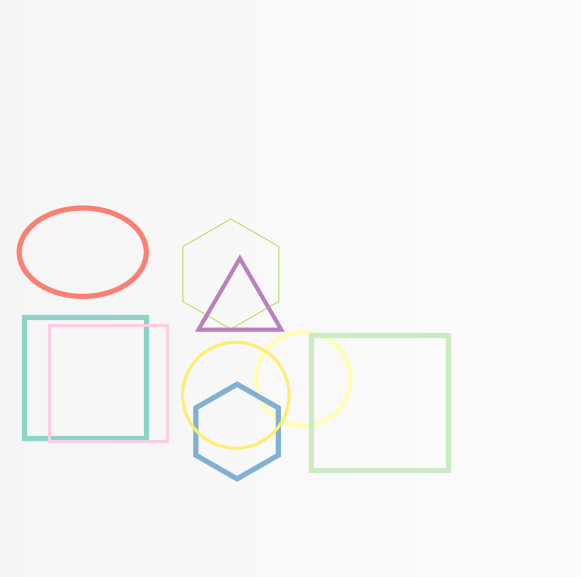[{"shape": "square", "thickness": 2.5, "radius": 0.53, "center": [0.146, 0.346]}, {"shape": "circle", "thickness": 2, "radius": 0.41, "center": [0.522, 0.343]}, {"shape": "oval", "thickness": 2.5, "radius": 0.55, "center": [0.142, 0.562]}, {"shape": "hexagon", "thickness": 2.5, "radius": 0.41, "center": [0.408, 0.252]}, {"shape": "hexagon", "thickness": 0.5, "radius": 0.48, "center": [0.397, 0.525]}, {"shape": "square", "thickness": 1.5, "radius": 0.5, "center": [0.186, 0.335]}, {"shape": "triangle", "thickness": 2, "radius": 0.41, "center": [0.413, 0.469]}, {"shape": "square", "thickness": 2.5, "radius": 0.59, "center": [0.653, 0.302]}, {"shape": "circle", "thickness": 1.5, "radius": 0.46, "center": [0.406, 0.315]}]